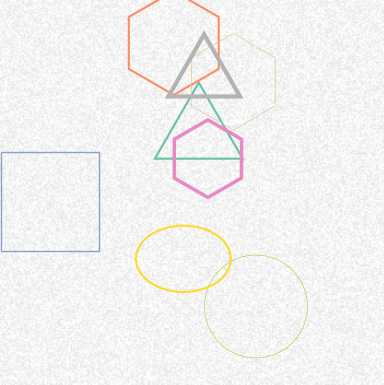[{"shape": "triangle", "thickness": 1.5, "radius": 0.66, "center": [0.516, 0.654]}, {"shape": "hexagon", "thickness": 1.5, "radius": 0.67, "center": [0.451, 0.888]}, {"shape": "square", "thickness": 1, "radius": 0.64, "center": [0.13, 0.477]}, {"shape": "hexagon", "thickness": 2.5, "radius": 0.5, "center": [0.54, 0.588]}, {"shape": "circle", "thickness": 0.5, "radius": 0.67, "center": [0.665, 0.204]}, {"shape": "oval", "thickness": 1.5, "radius": 0.62, "center": [0.476, 0.328]}, {"shape": "hexagon", "thickness": 0.5, "radius": 0.63, "center": [0.606, 0.788]}, {"shape": "triangle", "thickness": 3, "radius": 0.54, "center": [0.53, 0.803]}]